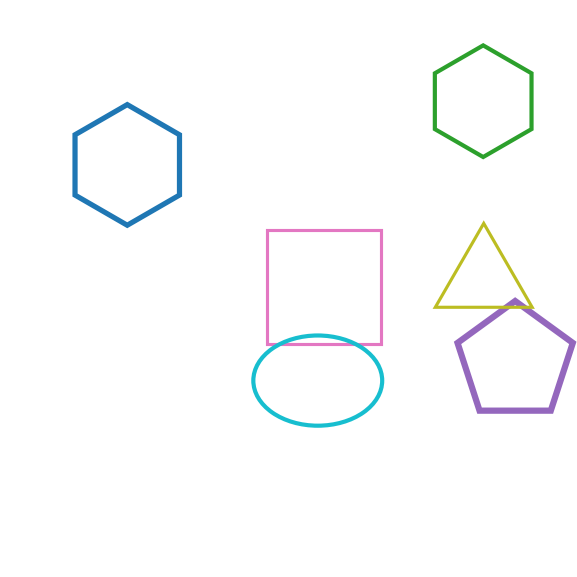[{"shape": "hexagon", "thickness": 2.5, "radius": 0.52, "center": [0.22, 0.714]}, {"shape": "hexagon", "thickness": 2, "radius": 0.48, "center": [0.837, 0.824]}, {"shape": "pentagon", "thickness": 3, "radius": 0.52, "center": [0.892, 0.373]}, {"shape": "square", "thickness": 1.5, "radius": 0.49, "center": [0.561, 0.502]}, {"shape": "triangle", "thickness": 1.5, "radius": 0.48, "center": [0.838, 0.515]}, {"shape": "oval", "thickness": 2, "radius": 0.56, "center": [0.55, 0.34]}]